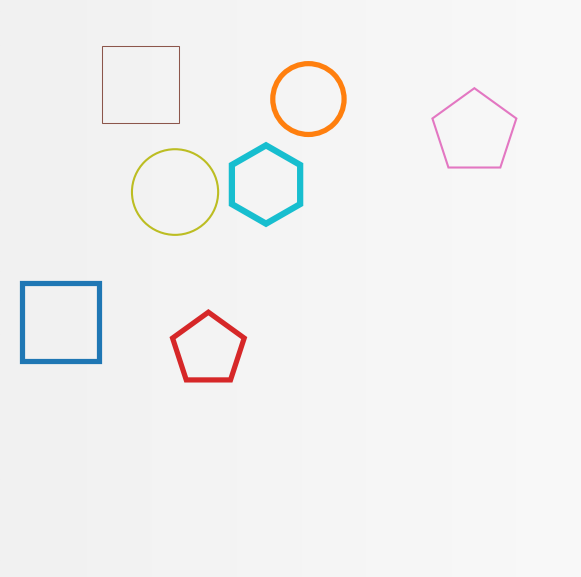[{"shape": "square", "thickness": 2.5, "radius": 0.34, "center": [0.104, 0.441]}, {"shape": "circle", "thickness": 2.5, "radius": 0.31, "center": [0.531, 0.828]}, {"shape": "pentagon", "thickness": 2.5, "radius": 0.32, "center": [0.359, 0.394]}, {"shape": "square", "thickness": 0.5, "radius": 0.33, "center": [0.242, 0.853]}, {"shape": "pentagon", "thickness": 1, "radius": 0.38, "center": [0.816, 0.77]}, {"shape": "circle", "thickness": 1, "radius": 0.37, "center": [0.301, 0.667]}, {"shape": "hexagon", "thickness": 3, "radius": 0.34, "center": [0.458, 0.68]}]